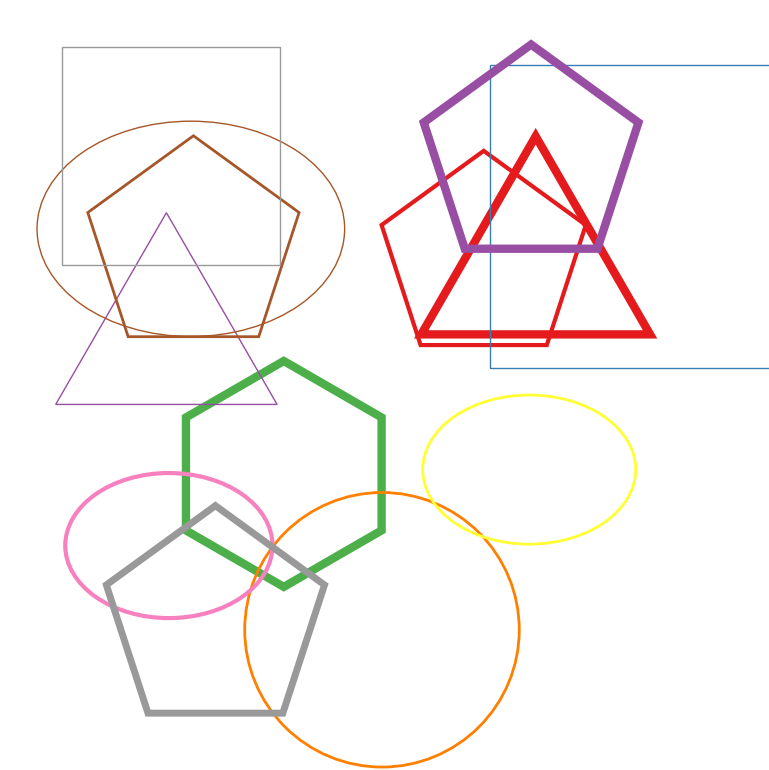[{"shape": "triangle", "thickness": 3, "radius": 0.86, "center": [0.696, 0.652]}, {"shape": "pentagon", "thickness": 1.5, "radius": 0.7, "center": [0.628, 0.665]}, {"shape": "square", "thickness": 0.5, "radius": 0.98, "center": [0.833, 0.718]}, {"shape": "hexagon", "thickness": 3, "radius": 0.73, "center": [0.369, 0.385]}, {"shape": "pentagon", "thickness": 3, "radius": 0.73, "center": [0.69, 0.796]}, {"shape": "triangle", "thickness": 0.5, "radius": 0.83, "center": [0.216, 0.558]}, {"shape": "circle", "thickness": 1, "radius": 0.89, "center": [0.496, 0.182]}, {"shape": "oval", "thickness": 1, "radius": 0.69, "center": [0.687, 0.39]}, {"shape": "oval", "thickness": 0.5, "radius": 1.0, "center": [0.248, 0.703]}, {"shape": "pentagon", "thickness": 1, "radius": 0.72, "center": [0.251, 0.679]}, {"shape": "oval", "thickness": 1.5, "radius": 0.67, "center": [0.219, 0.291]}, {"shape": "square", "thickness": 0.5, "radius": 0.71, "center": [0.222, 0.797]}, {"shape": "pentagon", "thickness": 2.5, "radius": 0.74, "center": [0.28, 0.194]}]